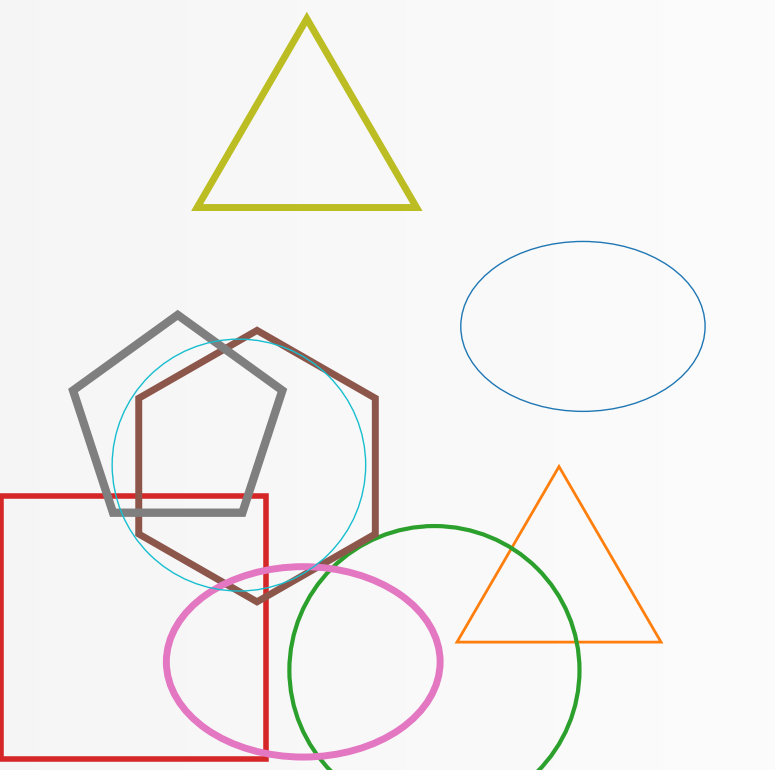[{"shape": "oval", "thickness": 0.5, "radius": 0.79, "center": [0.752, 0.576]}, {"shape": "triangle", "thickness": 1, "radius": 0.76, "center": [0.721, 0.242]}, {"shape": "circle", "thickness": 1.5, "radius": 0.94, "center": [0.561, 0.13]}, {"shape": "square", "thickness": 2, "radius": 0.86, "center": [0.172, 0.185]}, {"shape": "hexagon", "thickness": 2.5, "radius": 0.88, "center": [0.332, 0.395]}, {"shape": "oval", "thickness": 2.5, "radius": 0.88, "center": [0.391, 0.14]}, {"shape": "pentagon", "thickness": 3, "radius": 0.71, "center": [0.229, 0.449]}, {"shape": "triangle", "thickness": 2.5, "radius": 0.82, "center": [0.396, 0.812]}, {"shape": "circle", "thickness": 0.5, "radius": 0.82, "center": [0.308, 0.396]}]